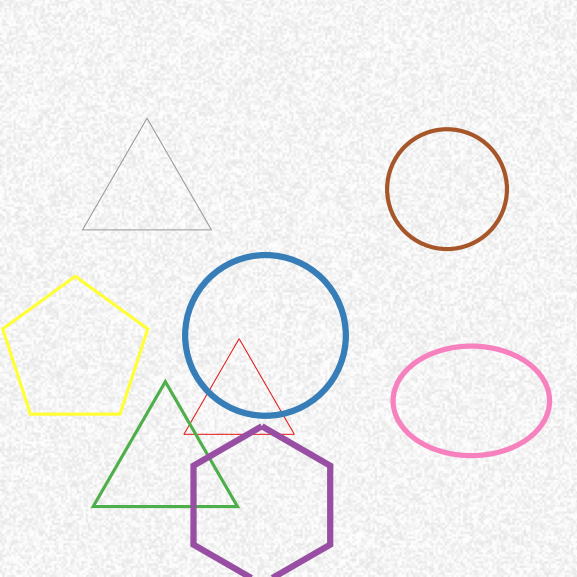[{"shape": "triangle", "thickness": 0.5, "radius": 0.55, "center": [0.414, 0.302]}, {"shape": "circle", "thickness": 3, "radius": 0.7, "center": [0.46, 0.418]}, {"shape": "triangle", "thickness": 1.5, "radius": 0.72, "center": [0.286, 0.194]}, {"shape": "hexagon", "thickness": 3, "radius": 0.68, "center": [0.453, 0.124]}, {"shape": "pentagon", "thickness": 1.5, "radius": 0.66, "center": [0.13, 0.389]}, {"shape": "circle", "thickness": 2, "radius": 0.52, "center": [0.774, 0.672]}, {"shape": "oval", "thickness": 2.5, "radius": 0.68, "center": [0.816, 0.305]}, {"shape": "triangle", "thickness": 0.5, "radius": 0.64, "center": [0.255, 0.666]}]